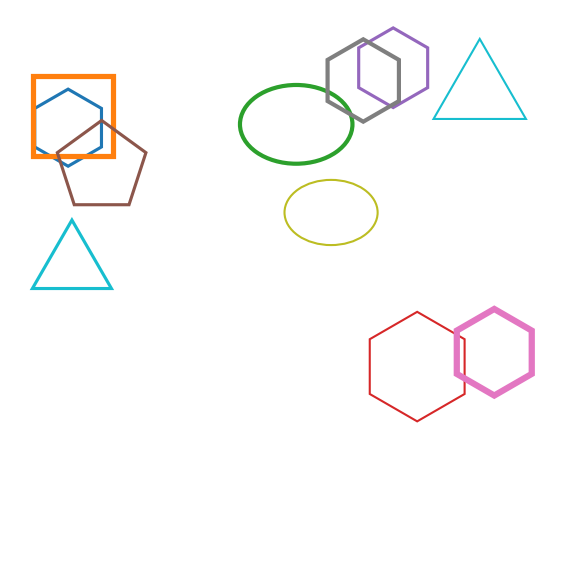[{"shape": "hexagon", "thickness": 1.5, "radius": 0.33, "center": [0.118, 0.778]}, {"shape": "square", "thickness": 2.5, "radius": 0.35, "center": [0.127, 0.798]}, {"shape": "oval", "thickness": 2, "radius": 0.49, "center": [0.513, 0.784]}, {"shape": "hexagon", "thickness": 1, "radius": 0.47, "center": [0.722, 0.364]}, {"shape": "hexagon", "thickness": 1.5, "radius": 0.34, "center": [0.681, 0.882]}, {"shape": "pentagon", "thickness": 1.5, "radius": 0.4, "center": [0.176, 0.71]}, {"shape": "hexagon", "thickness": 3, "radius": 0.37, "center": [0.856, 0.389]}, {"shape": "hexagon", "thickness": 2, "radius": 0.36, "center": [0.629, 0.86]}, {"shape": "oval", "thickness": 1, "radius": 0.4, "center": [0.573, 0.631]}, {"shape": "triangle", "thickness": 1, "radius": 0.46, "center": [0.831, 0.839]}, {"shape": "triangle", "thickness": 1.5, "radius": 0.4, "center": [0.125, 0.539]}]